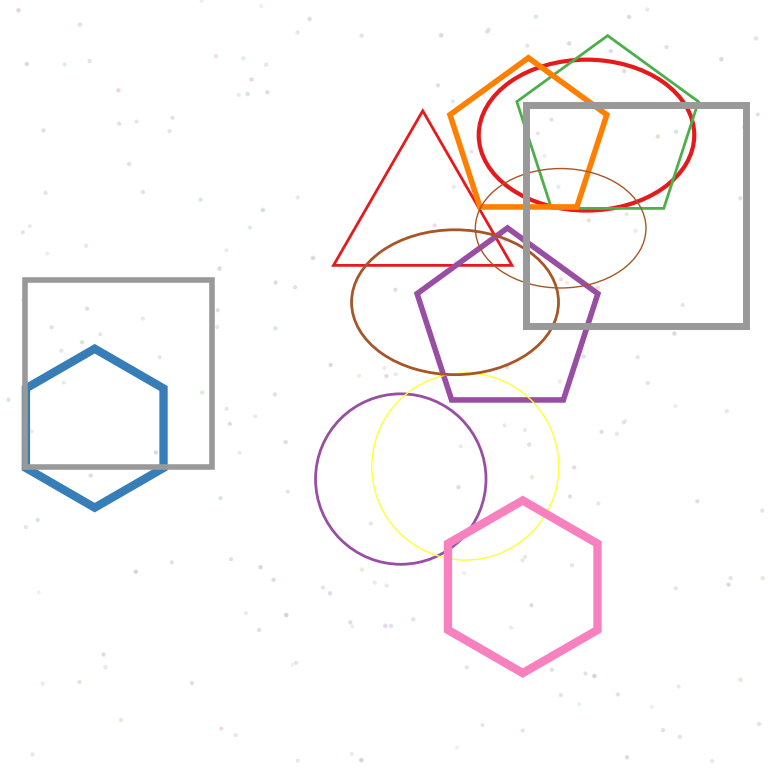[{"shape": "triangle", "thickness": 1, "radius": 0.67, "center": [0.549, 0.722]}, {"shape": "oval", "thickness": 1.5, "radius": 0.7, "center": [0.762, 0.825]}, {"shape": "hexagon", "thickness": 3, "radius": 0.52, "center": [0.123, 0.444]}, {"shape": "pentagon", "thickness": 1, "radius": 0.62, "center": [0.789, 0.83]}, {"shape": "circle", "thickness": 1, "radius": 0.55, "center": [0.52, 0.378]}, {"shape": "pentagon", "thickness": 2, "radius": 0.62, "center": [0.659, 0.58]}, {"shape": "pentagon", "thickness": 2, "radius": 0.54, "center": [0.686, 0.818]}, {"shape": "circle", "thickness": 0.5, "radius": 0.61, "center": [0.604, 0.394]}, {"shape": "oval", "thickness": 1, "radius": 0.67, "center": [0.591, 0.607]}, {"shape": "oval", "thickness": 0.5, "radius": 0.55, "center": [0.728, 0.704]}, {"shape": "hexagon", "thickness": 3, "radius": 0.56, "center": [0.679, 0.238]}, {"shape": "square", "thickness": 2.5, "radius": 0.72, "center": [0.826, 0.72]}, {"shape": "square", "thickness": 2, "radius": 0.61, "center": [0.154, 0.515]}]